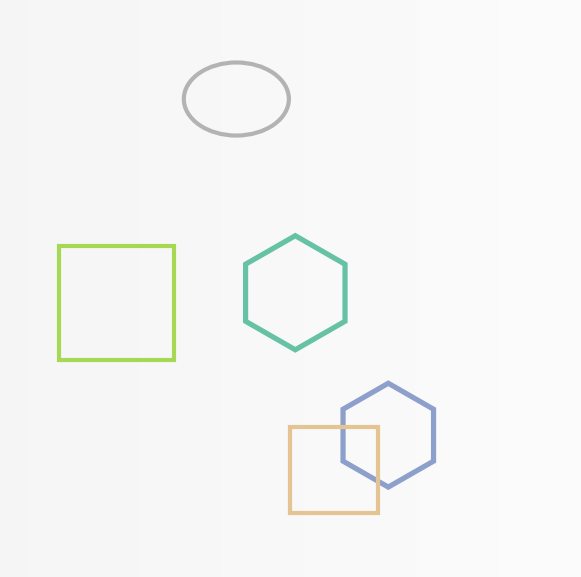[{"shape": "hexagon", "thickness": 2.5, "radius": 0.49, "center": [0.508, 0.492]}, {"shape": "hexagon", "thickness": 2.5, "radius": 0.45, "center": [0.668, 0.246]}, {"shape": "square", "thickness": 2, "radius": 0.49, "center": [0.2, 0.475]}, {"shape": "square", "thickness": 2, "radius": 0.38, "center": [0.575, 0.185]}, {"shape": "oval", "thickness": 2, "radius": 0.45, "center": [0.407, 0.828]}]